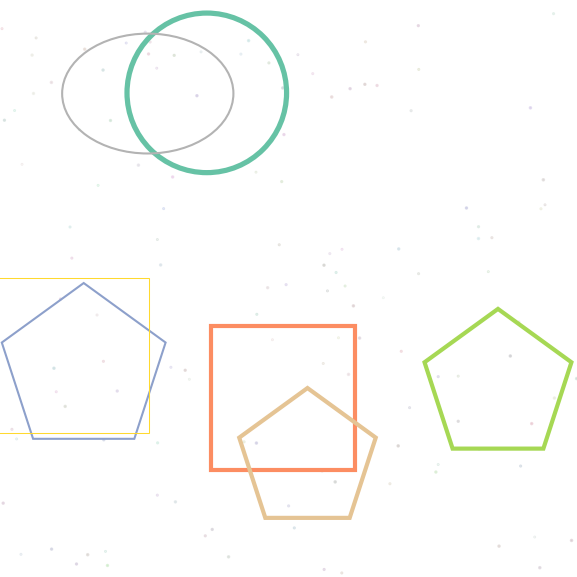[{"shape": "circle", "thickness": 2.5, "radius": 0.69, "center": [0.358, 0.838]}, {"shape": "square", "thickness": 2, "radius": 0.62, "center": [0.49, 0.309]}, {"shape": "pentagon", "thickness": 1, "radius": 0.75, "center": [0.145, 0.36]}, {"shape": "pentagon", "thickness": 2, "radius": 0.67, "center": [0.862, 0.33]}, {"shape": "square", "thickness": 0.5, "radius": 0.67, "center": [0.123, 0.384]}, {"shape": "pentagon", "thickness": 2, "radius": 0.62, "center": [0.532, 0.203]}, {"shape": "oval", "thickness": 1, "radius": 0.74, "center": [0.256, 0.837]}]